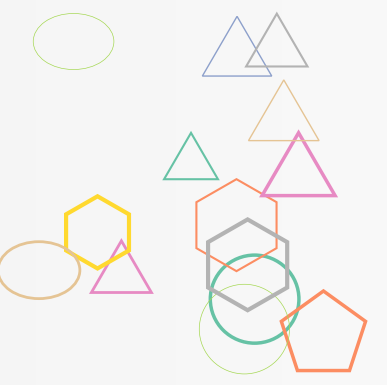[{"shape": "circle", "thickness": 2.5, "radius": 0.57, "center": [0.657, 0.223]}, {"shape": "triangle", "thickness": 1.5, "radius": 0.4, "center": [0.493, 0.575]}, {"shape": "hexagon", "thickness": 1.5, "radius": 0.6, "center": [0.61, 0.415]}, {"shape": "pentagon", "thickness": 2.5, "radius": 0.57, "center": [0.835, 0.13]}, {"shape": "triangle", "thickness": 1, "radius": 0.52, "center": [0.612, 0.854]}, {"shape": "triangle", "thickness": 2.5, "radius": 0.54, "center": [0.771, 0.546]}, {"shape": "triangle", "thickness": 2, "radius": 0.45, "center": [0.313, 0.285]}, {"shape": "oval", "thickness": 0.5, "radius": 0.52, "center": [0.19, 0.892]}, {"shape": "circle", "thickness": 0.5, "radius": 0.58, "center": [0.631, 0.145]}, {"shape": "hexagon", "thickness": 3, "radius": 0.47, "center": [0.252, 0.396]}, {"shape": "oval", "thickness": 2, "radius": 0.53, "center": [0.1, 0.298]}, {"shape": "triangle", "thickness": 1, "radius": 0.53, "center": [0.732, 0.687]}, {"shape": "triangle", "thickness": 1.5, "radius": 0.46, "center": [0.714, 0.873]}, {"shape": "hexagon", "thickness": 3, "radius": 0.59, "center": [0.639, 0.312]}]